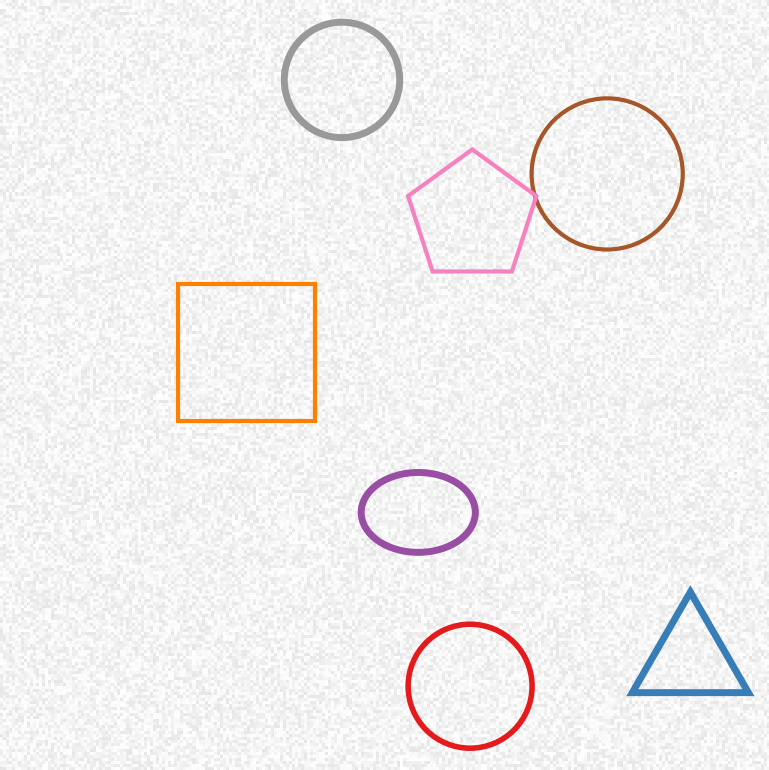[{"shape": "circle", "thickness": 2, "radius": 0.4, "center": [0.611, 0.109]}, {"shape": "triangle", "thickness": 2.5, "radius": 0.44, "center": [0.897, 0.144]}, {"shape": "oval", "thickness": 2.5, "radius": 0.37, "center": [0.543, 0.335]}, {"shape": "square", "thickness": 1.5, "radius": 0.45, "center": [0.32, 0.542]}, {"shape": "circle", "thickness": 1.5, "radius": 0.49, "center": [0.789, 0.774]}, {"shape": "pentagon", "thickness": 1.5, "radius": 0.44, "center": [0.613, 0.718]}, {"shape": "circle", "thickness": 2.5, "radius": 0.37, "center": [0.444, 0.896]}]